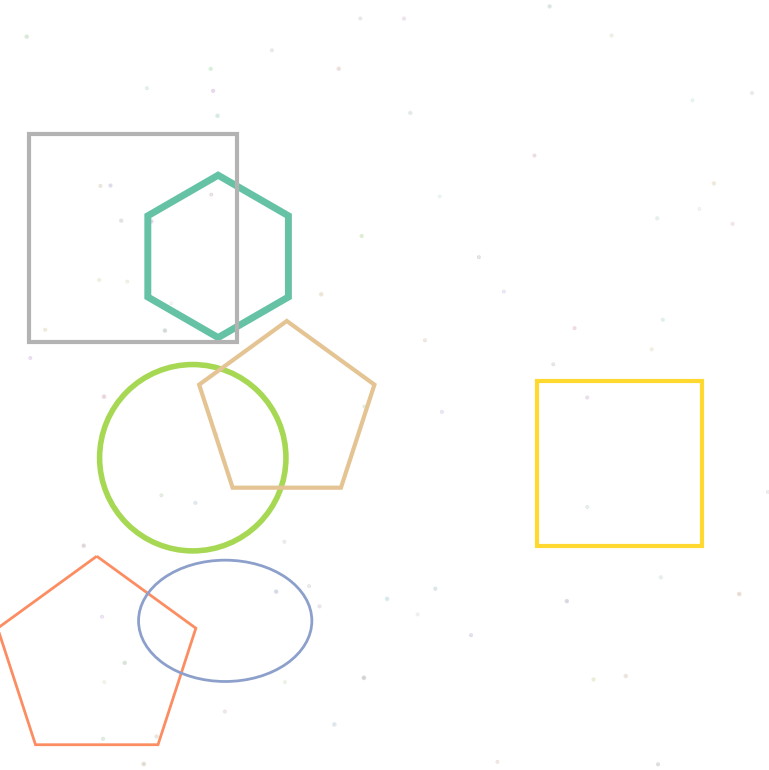[{"shape": "hexagon", "thickness": 2.5, "radius": 0.53, "center": [0.283, 0.667]}, {"shape": "pentagon", "thickness": 1, "radius": 0.68, "center": [0.126, 0.142]}, {"shape": "oval", "thickness": 1, "radius": 0.56, "center": [0.292, 0.194]}, {"shape": "circle", "thickness": 2, "radius": 0.61, "center": [0.25, 0.406]}, {"shape": "square", "thickness": 1.5, "radius": 0.54, "center": [0.804, 0.398]}, {"shape": "pentagon", "thickness": 1.5, "radius": 0.6, "center": [0.372, 0.463]}, {"shape": "square", "thickness": 1.5, "radius": 0.67, "center": [0.173, 0.691]}]